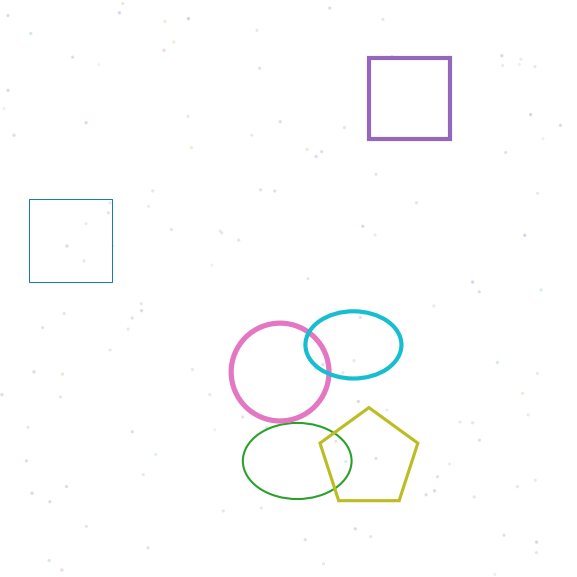[{"shape": "square", "thickness": 0.5, "radius": 0.36, "center": [0.122, 0.583]}, {"shape": "oval", "thickness": 1, "radius": 0.47, "center": [0.515, 0.201]}, {"shape": "square", "thickness": 2, "radius": 0.35, "center": [0.71, 0.829]}, {"shape": "circle", "thickness": 2.5, "radius": 0.42, "center": [0.485, 0.355]}, {"shape": "pentagon", "thickness": 1.5, "radius": 0.45, "center": [0.639, 0.204]}, {"shape": "oval", "thickness": 2, "radius": 0.42, "center": [0.612, 0.402]}]